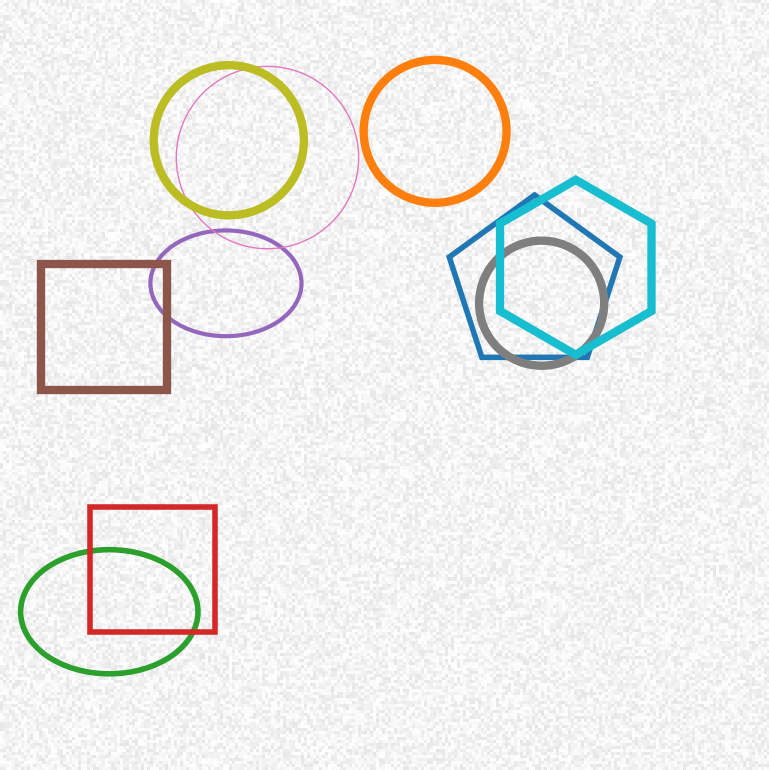[{"shape": "pentagon", "thickness": 2, "radius": 0.58, "center": [0.694, 0.63]}, {"shape": "circle", "thickness": 3, "radius": 0.46, "center": [0.565, 0.829]}, {"shape": "oval", "thickness": 2, "radius": 0.58, "center": [0.142, 0.206]}, {"shape": "square", "thickness": 2, "radius": 0.41, "center": [0.198, 0.26]}, {"shape": "oval", "thickness": 1.5, "radius": 0.49, "center": [0.293, 0.632]}, {"shape": "square", "thickness": 3, "radius": 0.41, "center": [0.135, 0.575]}, {"shape": "circle", "thickness": 0.5, "radius": 0.59, "center": [0.347, 0.795]}, {"shape": "circle", "thickness": 3, "radius": 0.41, "center": [0.703, 0.606]}, {"shape": "circle", "thickness": 3, "radius": 0.49, "center": [0.297, 0.818]}, {"shape": "hexagon", "thickness": 3, "radius": 0.57, "center": [0.748, 0.653]}]